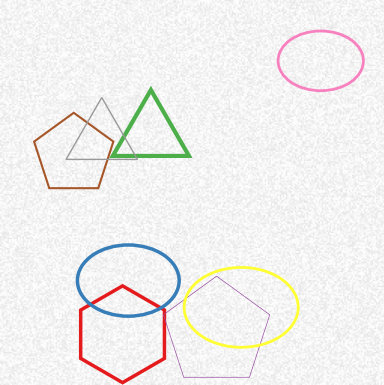[{"shape": "hexagon", "thickness": 2.5, "radius": 0.63, "center": [0.318, 0.132]}, {"shape": "oval", "thickness": 2.5, "radius": 0.66, "center": [0.333, 0.271]}, {"shape": "triangle", "thickness": 3, "radius": 0.57, "center": [0.392, 0.652]}, {"shape": "pentagon", "thickness": 0.5, "radius": 0.73, "center": [0.563, 0.138]}, {"shape": "oval", "thickness": 2, "radius": 0.74, "center": [0.626, 0.202]}, {"shape": "pentagon", "thickness": 1.5, "radius": 0.54, "center": [0.192, 0.599]}, {"shape": "oval", "thickness": 2, "radius": 0.55, "center": [0.833, 0.842]}, {"shape": "triangle", "thickness": 1, "radius": 0.54, "center": [0.264, 0.64]}]